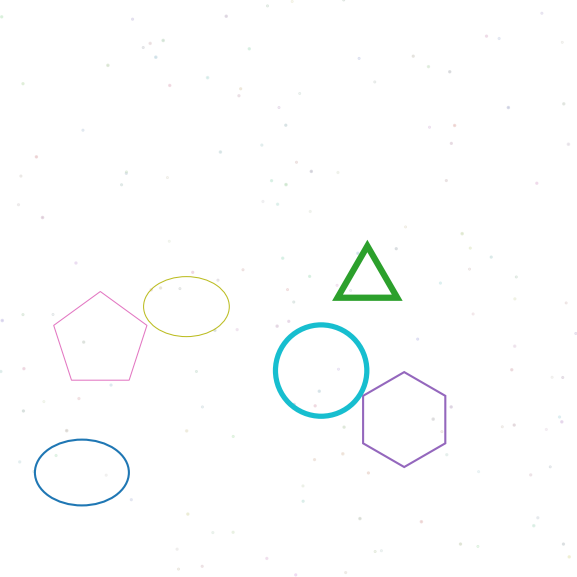[{"shape": "oval", "thickness": 1, "radius": 0.41, "center": [0.142, 0.181]}, {"shape": "triangle", "thickness": 3, "radius": 0.3, "center": [0.636, 0.513]}, {"shape": "hexagon", "thickness": 1, "radius": 0.41, "center": [0.7, 0.273]}, {"shape": "pentagon", "thickness": 0.5, "radius": 0.42, "center": [0.174, 0.409]}, {"shape": "oval", "thickness": 0.5, "radius": 0.37, "center": [0.323, 0.468]}, {"shape": "circle", "thickness": 2.5, "radius": 0.4, "center": [0.556, 0.357]}]